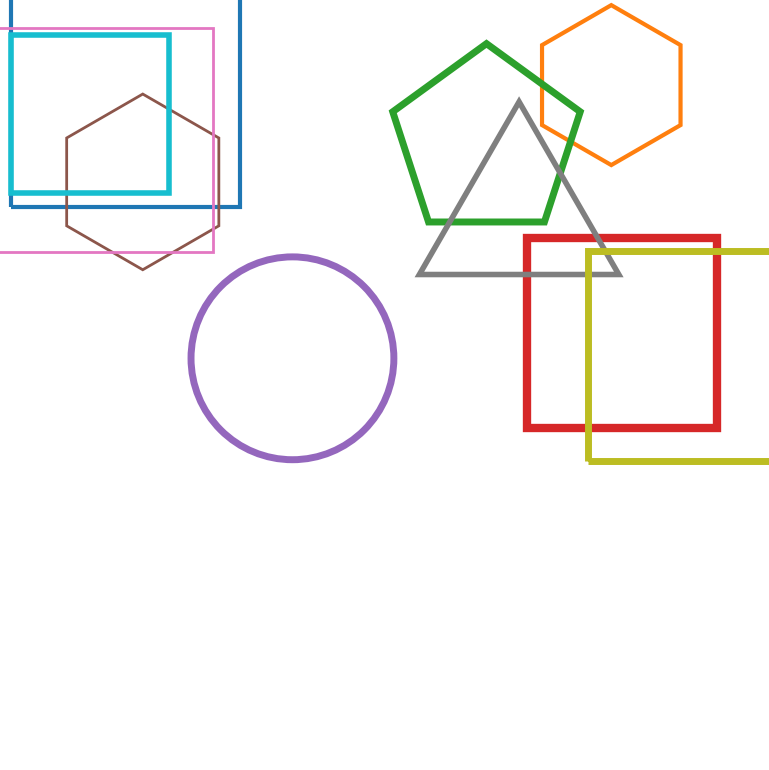[{"shape": "square", "thickness": 1.5, "radius": 0.74, "center": [0.163, 0.88]}, {"shape": "hexagon", "thickness": 1.5, "radius": 0.52, "center": [0.794, 0.889]}, {"shape": "pentagon", "thickness": 2.5, "radius": 0.64, "center": [0.632, 0.815]}, {"shape": "square", "thickness": 3, "radius": 0.62, "center": [0.808, 0.568]}, {"shape": "circle", "thickness": 2.5, "radius": 0.66, "center": [0.38, 0.535]}, {"shape": "hexagon", "thickness": 1, "radius": 0.57, "center": [0.185, 0.764]}, {"shape": "square", "thickness": 1, "radius": 0.73, "center": [0.132, 0.818]}, {"shape": "triangle", "thickness": 2, "radius": 0.75, "center": [0.674, 0.718]}, {"shape": "square", "thickness": 2.5, "radius": 0.68, "center": [0.899, 0.538]}, {"shape": "square", "thickness": 2, "radius": 0.51, "center": [0.116, 0.852]}]